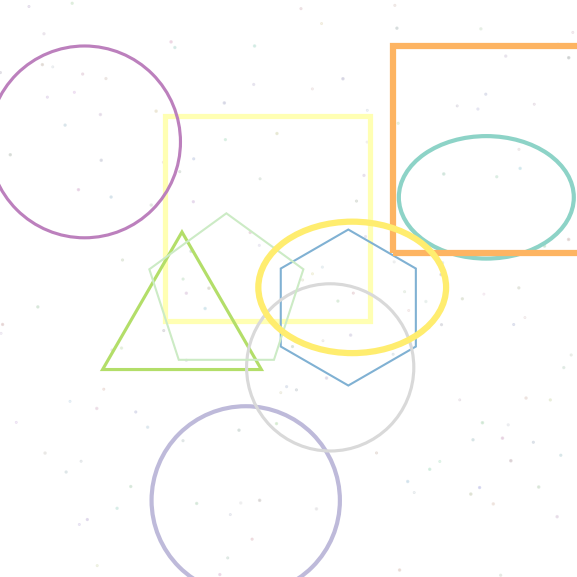[{"shape": "oval", "thickness": 2, "radius": 0.76, "center": [0.842, 0.657]}, {"shape": "square", "thickness": 2.5, "radius": 0.89, "center": [0.462, 0.62]}, {"shape": "circle", "thickness": 2, "radius": 0.82, "center": [0.425, 0.133]}, {"shape": "hexagon", "thickness": 1, "radius": 0.68, "center": [0.603, 0.467]}, {"shape": "square", "thickness": 3, "radius": 0.9, "center": [0.861, 0.74]}, {"shape": "triangle", "thickness": 1.5, "radius": 0.79, "center": [0.315, 0.439]}, {"shape": "circle", "thickness": 1.5, "radius": 0.72, "center": [0.572, 0.363]}, {"shape": "circle", "thickness": 1.5, "radius": 0.83, "center": [0.146, 0.753]}, {"shape": "pentagon", "thickness": 1, "radius": 0.7, "center": [0.392, 0.49]}, {"shape": "oval", "thickness": 3, "radius": 0.81, "center": [0.61, 0.501]}]